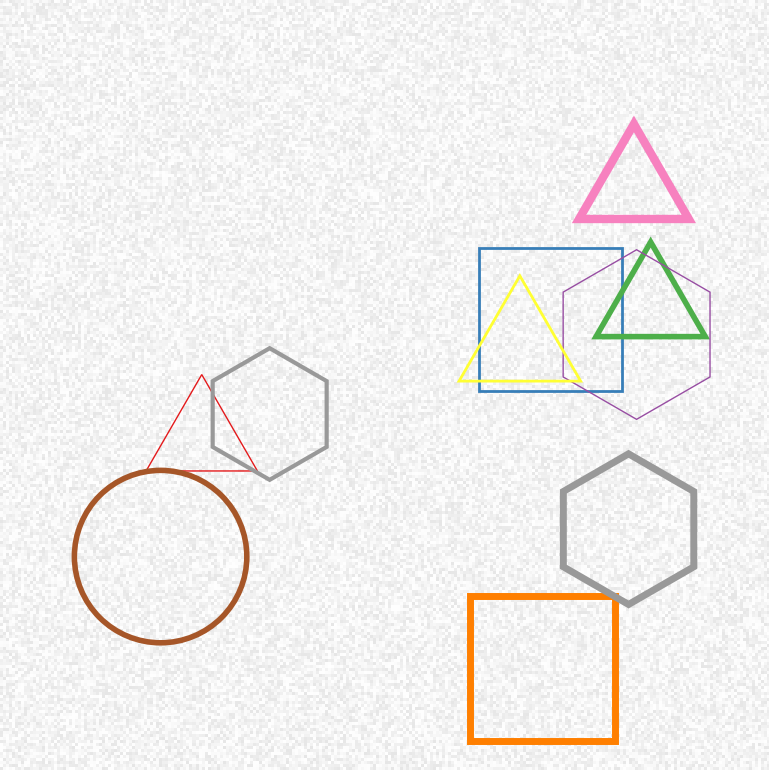[{"shape": "triangle", "thickness": 0.5, "radius": 0.42, "center": [0.262, 0.43]}, {"shape": "square", "thickness": 1, "radius": 0.47, "center": [0.715, 0.585]}, {"shape": "triangle", "thickness": 2, "radius": 0.41, "center": [0.845, 0.604]}, {"shape": "hexagon", "thickness": 0.5, "radius": 0.55, "center": [0.827, 0.566]}, {"shape": "square", "thickness": 2.5, "radius": 0.47, "center": [0.704, 0.132]}, {"shape": "triangle", "thickness": 1, "radius": 0.46, "center": [0.675, 0.551]}, {"shape": "circle", "thickness": 2, "radius": 0.56, "center": [0.209, 0.277]}, {"shape": "triangle", "thickness": 3, "radius": 0.41, "center": [0.823, 0.757]}, {"shape": "hexagon", "thickness": 1.5, "radius": 0.43, "center": [0.35, 0.462]}, {"shape": "hexagon", "thickness": 2.5, "radius": 0.49, "center": [0.816, 0.313]}]